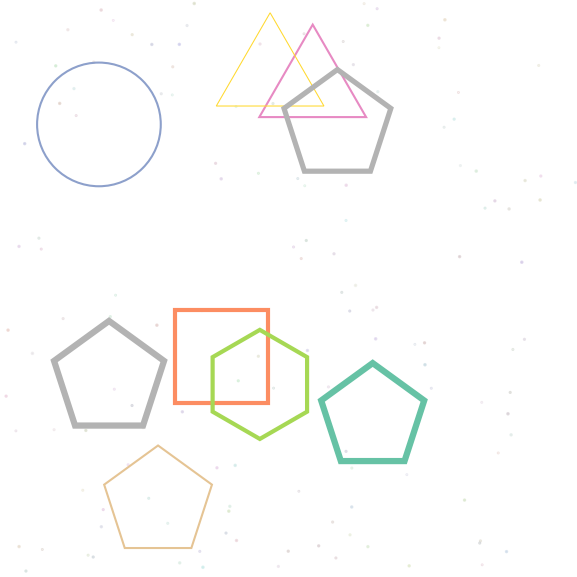[{"shape": "pentagon", "thickness": 3, "radius": 0.47, "center": [0.645, 0.277]}, {"shape": "square", "thickness": 2, "radius": 0.4, "center": [0.384, 0.382]}, {"shape": "circle", "thickness": 1, "radius": 0.54, "center": [0.171, 0.784]}, {"shape": "triangle", "thickness": 1, "radius": 0.53, "center": [0.541, 0.85]}, {"shape": "hexagon", "thickness": 2, "radius": 0.47, "center": [0.45, 0.334]}, {"shape": "triangle", "thickness": 0.5, "radius": 0.54, "center": [0.468, 0.869]}, {"shape": "pentagon", "thickness": 1, "radius": 0.49, "center": [0.274, 0.13]}, {"shape": "pentagon", "thickness": 3, "radius": 0.5, "center": [0.189, 0.343]}, {"shape": "pentagon", "thickness": 2.5, "radius": 0.49, "center": [0.584, 0.781]}]